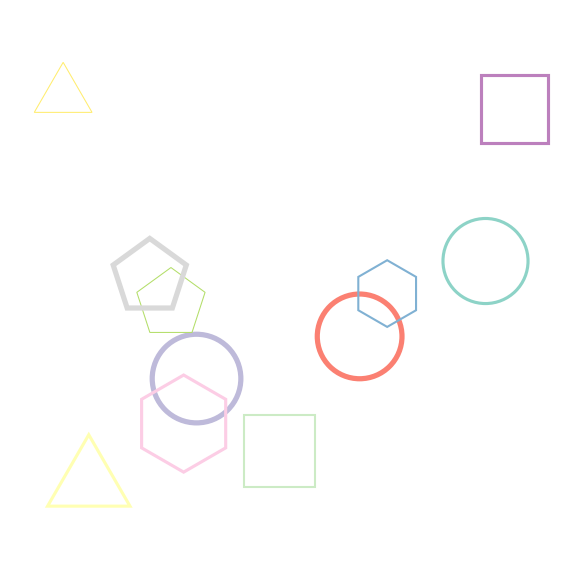[{"shape": "circle", "thickness": 1.5, "radius": 0.37, "center": [0.841, 0.547]}, {"shape": "triangle", "thickness": 1.5, "radius": 0.41, "center": [0.154, 0.164]}, {"shape": "circle", "thickness": 2.5, "radius": 0.38, "center": [0.34, 0.344]}, {"shape": "circle", "thickness": 2.5, "radius": 0.37, "center": [0.623, 0.417]}, {"shape": "hexagon", "thickness": 1, "radius": 0.29, "center": [0.67, 0.491]}, {"shape": "pentagon", "thickness": 0.5, "radius": 0.31, "center": [0.296, 0.474]}, {"shape": "hexagon", "thickness": 1.5, "radius": 0.42, "center": [0.318, 0.266]}, {"shape": "pentagon", "thickness": 2.5, "radius": 0.33, "center": [0.259, 0.52]}, {"shape": "square", "thickness": 1.5, "radius": 0.29, "center": [0.891, 0.81]}, {"shape": "square", "thickness": 1, "radius": 0.31, "center": [0.483, 0.218]}, {"shape": "triangle", "thickness": 0.5, "radius": 0.29, "center": [0.109, 0.833]}]